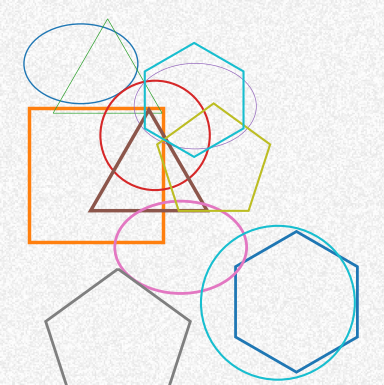[{"shape": "oval", "thickness": 1, "radius": 0.74, "center": [0.21, 0.834]}, {"shape": "hexagon", "thickness": 2, "radius": 0.91, "center": [0.77, 0.216]}, {"shape": "square", "thickness": 2.5, "radius": 0.87, "center": [0.25, 0.545]}, {"shape": "triangle", "thickness": 0.5, "radius": 0.82, "center": [0.28, 0.788]}, {"shape": "circle", "thickness": 1.5, "radius": 0.71, "center": [0.403, 0.648]}, {"shape": "oval", "thickness": 0.5, "radius": 0.79, "center": [0.507, 0.724]}, {"shape": "triangle", "thickness": 2.5, "radius": 0.87, "center": [0.387, 0.54]}, {"shape": "oval", "thickness": 2, "radius": 0.86, "center": [0.469, 0.358]}, {"shape": "pentagon", "thickness": 2, "radius": 0.99, "center": [0.306, 0.104]}, {"shape": "pentagon", "thickness": 1.5, "radius": 0.77, "center": [0.555, 0.577]}, {"shape": "hexagon", "thickness": 1.5, "radius": 0.74, "center": [0.504, 0.74]}, {"shape": "circle", "thickness": 1.5, "radius": 1.0, "center": [0.722, 0.214]}]